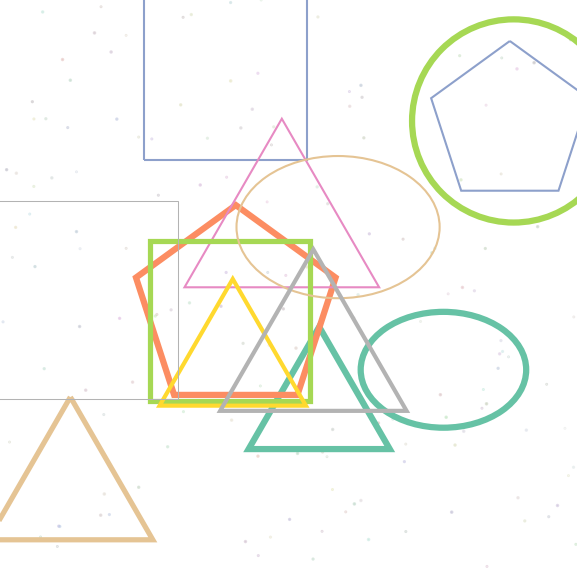[{"shape": "oval", "thickness": 3, "radius": 0.72, "center": [0.768, 0.359]}, {"shape": "triangle", "thickness": 3, "radius": 0.71, "center": [0.553, 0.292]}, {"shape": "pentagon", "thickness": 3, "radius": 0.91, "center": [0.408, 0.462]}, {"shape": "pentagon", "thickness": 1, "radius": 0.72, "center": [0.883, 0.785]}, {"shape": "square", "thickness": 1, "radius": 0.71, "center": [0.39, 0.863]}, {"shape": "triangle", "thickness": 1, "radius": 0.97, "center": [0.488, 0.599]}, {"shape": "circle", "thickness": 3, "radius": 0.88, "center": [0.889, 0.79]}, {"shape": "square", "thickness": 2.5, "radius": 0.69, "center": [0.398, 0.443]}, {"shape": "triangle", "thickness": 2, "radius": 0.73, "center": [0.403, 0.37]}, {"shape": "triangle", "thickness": 2.5, "radius": 0.82, "center": [0.122, 0.147]}, {"shape": "oval", "thickness": 1, "radius": 0.88, "center": [0.585, 0.606]}, {"shape": "square", "thickness": 0.5, "radius": 0.86, "center": [0.137, 0.48]}, {"shape": "triangle", "thickness": 2, "radius": 0.93, "center": [0.543, 0.381]}]